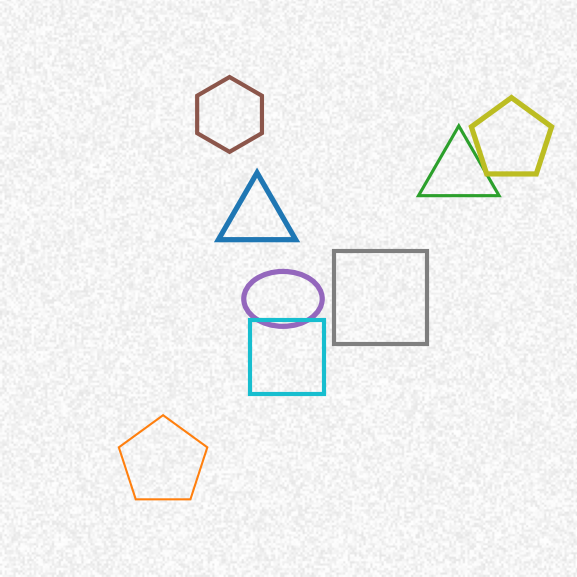[{"shape": "triangle", "thickness": 2.5, "radius": 0.39, "center": [0.445, 0.623]}, {"shape": "pentagon", "thickness": 1, "radius": 0.4, "center": [0.282, 0.2]}, {"shape": "triangle", "thickness": 1.5, "radius": 0.4, "center": [0.794, 0.701]}, {"shape": "oval", "thickness": 2.5, "radius": 0.34, "center": [0.49, 0.482]}, {"shape": "hexagon", "thickness": 2, "radius": 0.32, "center": [0.398, 0.801]}, {"shape": "square", "thickness": 2, "radius": 0.4, "center": [0.659, 0.484]}, {"shape": "pentagon", "thickness": 2.5, "radius": 0.37, "center": [0.886, 0.757]}, {"shape": "square", "thickness": 2, "radius": 0.32, "center": [0.497, 0.381]}]